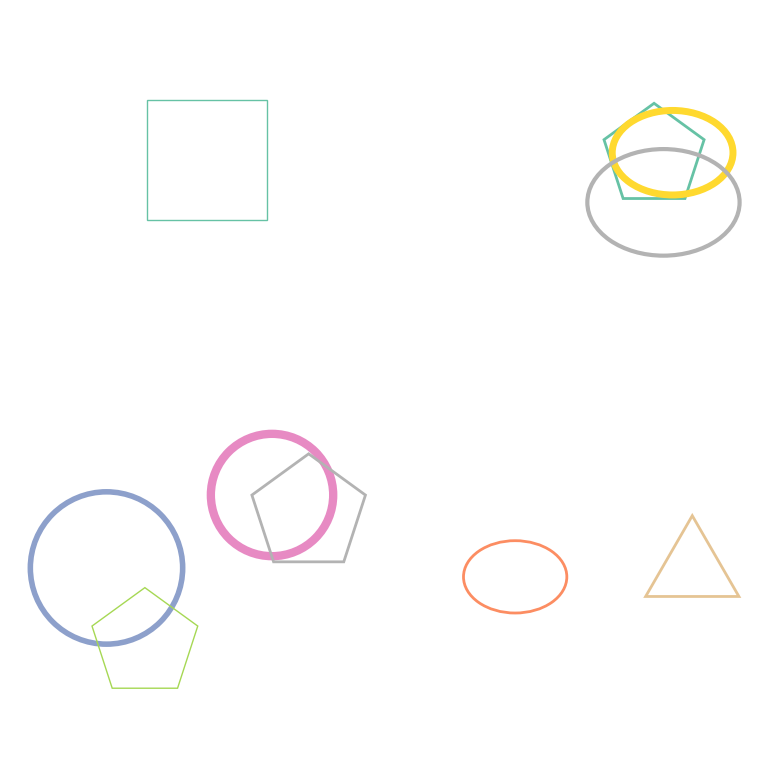[{"shape": "pentagon", "thickness": 1, "radius": 0.34, "center": [0.849, 0.797]}, {"shape": "square", "thickness": 0.5, "radius": 0.39, "center": [0.269, 0.792]}, {"shape": "oval", "thickness": 1, "radius": 0.34, "center": [0.669, 0.251]}, {"shape": "circle", "thickness": 2, "radius": 0.49, "center": [0.138, 0.262]}, {"shape": "circle", "thickness": 3, "radius": 0.4, "center": [0.353, 0.357]}, {"shape": "pentagon", "thickness": 0.5, "radius": 0.36, "center": [0.188, 0.165]}, {"shape": "oval", "thickness": 2.5, "radius": 0.39, "center": [0.874, 0.802]}, {"shape": "triangle", "thickness": 1, "radius": 0.35, "center": [0.899, 0.26]}, {"shape": "oval", "thickness": 1.5, "radius": 0.49, "center": [0.862, 0.737]}, {"shape": "pentagon", "thickness": 1, "radius": 0.39, "center": [0.401, 0.333]}]